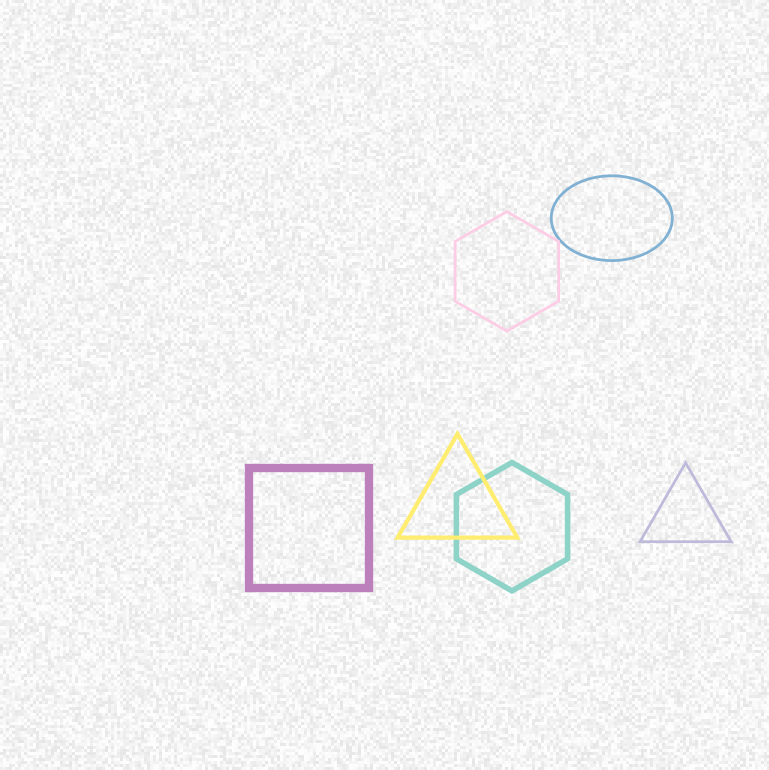[{"shape": "hexagon", "thickness": 2, "radius": 0.42, "center": [0.665, 0.316]}, {"shape": "triangle", "thickness": 1, "radius": 0.34, "center": [0.89, 0.331]}, {"shape": "oval", "thickness": 1, "radius": 0.39, "center": [0.795, 0.717]}, {"shape": "hexagon", "thickness": 1, "radius": 0.39, "center": [0.658, 0.648]}, {"shape": "square", "thickness": 3, "radius": 0.39, "center": [0.402, 0.314]}, {"shape": "triangle", "thickness": 1.5, "radius": 0.45, "center": [0.594, 0.347]}]